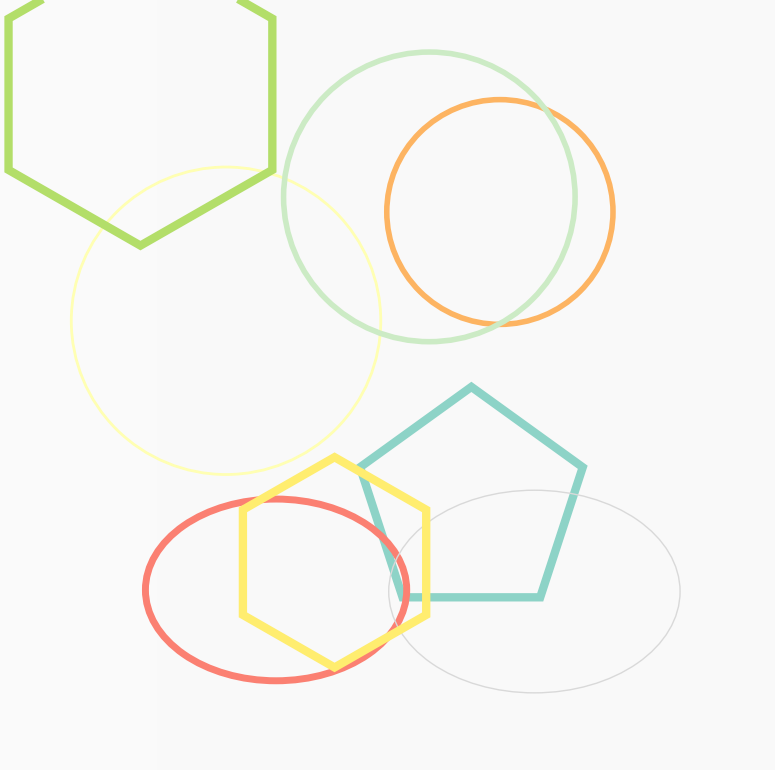[{"shape": "pentagon", "thickness": 3, "radius": 0.76, "center": [0.608, 0.346]}, {"shape": "circle", "thickness": 1, "radius": 1.0, "center": [0.292, 0.583]}, {"shape": "oval", "thickness": 2.5, "radius": 0.84, "center": [0.356, 0.234]}, {"shape": "circle", "thickness": 2, "radius": 0.73, "center": [0.645, 0.725]}, {"shape": "hexagon", "thickness": 3, "radius": 0.98, "center": [0.181, 0.878]}, {"shape": "oval", "thickness": 0.5, "radius": 0.94, "center": [0.69, 0.232]}, {"shape": "circle", "thickness": 2, "radius": 0.94, "center": [0.554, 0.744]}, {"shape": "hexagon", "thickness": 3, "radius": 0.68, "center": [0.432, 0.27]}]